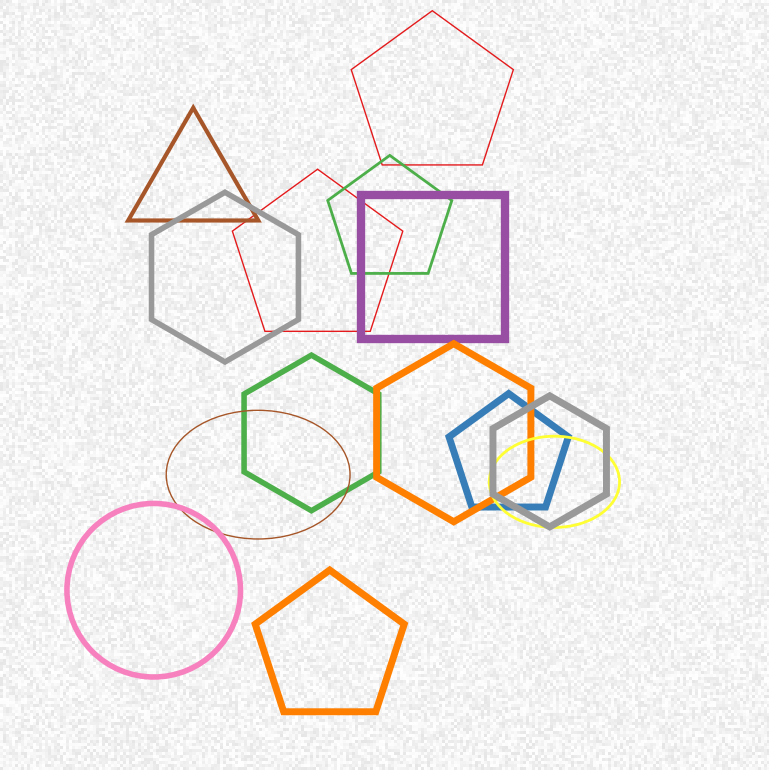[{"shape": "pentagon", "thickness": 0.5, "radius": 0.55, "center": [0.561, 0.875]}, {"shape": "pentagon", "thickness": 0.5, "radius": 0.58, "center": [0.412, 0.664]}, {"shape": "pentagon", "thickness": 2.5, "radius": 0.41, "center": [0.661, 0.407]}, {"shape": "pentagon", "thickness": 1, "radius": 0.42, "center": [0.506, 0.713]}, {"shape": "hexagon", "thickness": 2, "radius": 0.51, "center": [0.404, 0.438]}, {"shape": "square", "thickness": 3, "radius": 0.47, "center": [0.563, 0.653]}, {"shape": "hexagon", "thickness": 2.5, "radius": 0.58, "center": [0.589, 0.438]}, {"shape": "pentagon", "thickness": 2.5, "radius": 0.51, "center": [0.428, 0.158]}, {"shape": "oval", "thickness": 1, "radius": 0.42, "center": [0.72, 0.374]}, {"shape": "triangle", "thickness": 1.5, "radius": 0.49, "center": [0.251, 0.762]}, {"shape": "oval", "thickness": 0.5, "radius": 0.6, "center": [0.335, 0.384]}, {"shape": "circle", "thickness": 2, "radius": 0.56, "center": [0.2, 0.233]}, {"shape": "hexagon", "thickness": 2, "radius": 0.55, "center": [0.292, 0.64]}, {"shape": "hexagon", "thickness": 2.5, "radius": 0.43, "center": [0.714, 0.401]}]